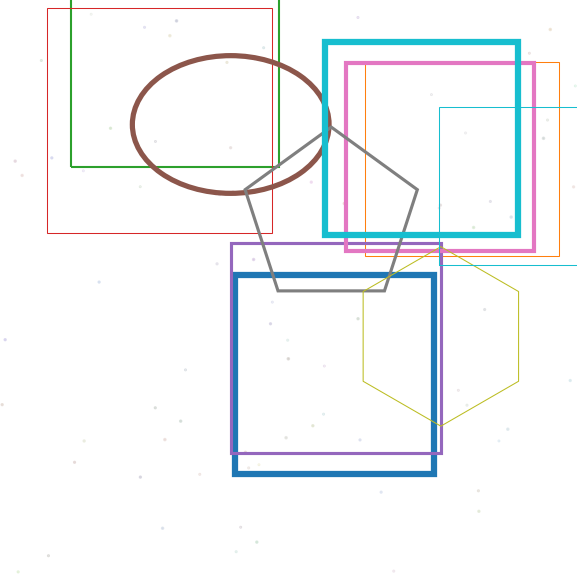[{"shape": "square", "thickness": 3, "radius": 0.86, "center": [0.579, 0.351]}, {"shape": "square", "thickness": 0.5, "radius": 0.84, "center": [0.8, 0.724]}, {"shape": "square", "thickness": 1, "radius": 0.9, "center": [0.302, 0.889]}, {"shape": "square", "thickness": 0.5, "radius": 0.97, "center": [0.276, 0.79]}, {"shape": "square", "thickness": 1.5, "radius": 0.91, "center": [0.582, 0.397]}, {"shape": "oval", "thickness": 2.5, "radius": 0.85, "center": [0.4, 0.784]}, {"shape": "square", "thickness": 2, "radius": 0.81, "center": [0.763, 0.727]}, {"shape": "pentagon", "thickness": 1.5, "radius": 0.78, "center": [0.574, 0.622]}, {"shape": "hexagon", "thickness": 0.5, "radius": 0.78, "center": [0.763, 0.417]}, {"shape": "square", "thickness": 3, "radius": 0.83, "center": [0.73, 0.759]}, {"shape": "square", "thickness": 0.5, "radius": 0.68, "center": [0.897, 0.677]}]